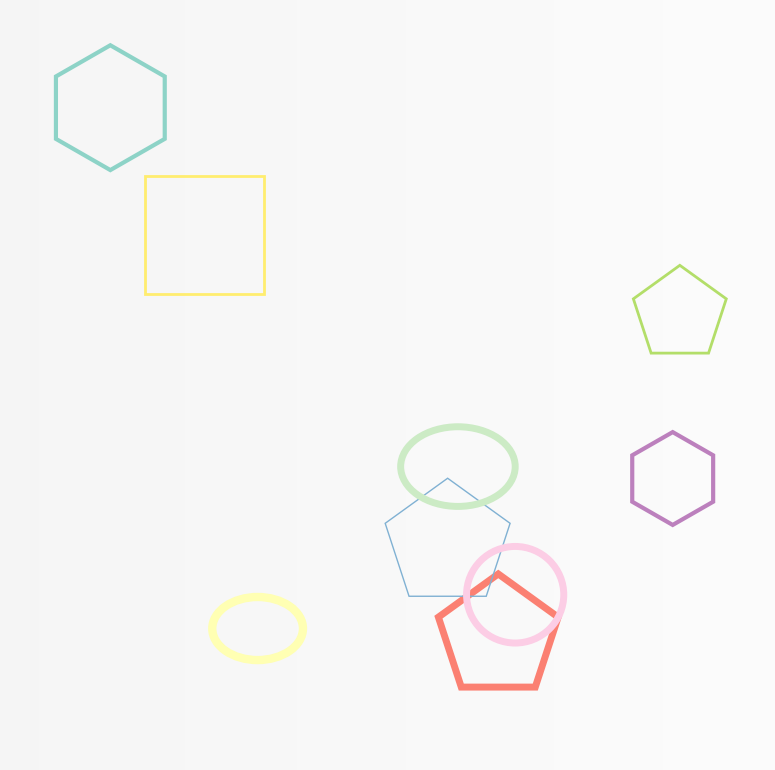[{"shape": "hexagon", "thickness": 1.5, "radius": 0.41, "center": [0.142, 0.86]}, {"shape": "oval", "thickness": 3, "radius": 0.29, "center": [0.332, 0.184]}, {"shape": "pentagon", "thickness": 2.5, "radius": 0.41, "center": [0.643, 0.173]}, {"shape": "pentagon", "thickness": 0.5, "radius": 0.42, "center": [0.578, 0.294]}, {"shape": "pentagon", "thickness": 1, "radius": 0.32, "center": [0.877, 0.592]}, {"shape": "circle", "thickness": 2.5, "radius": 0.31, "center": [0.665, 0.228]}, {"shape": "hexagon", "thickness": 1.5, "radius": 0.3, "center": [0.868, 0.379]}, {"shape": "oval", "thickness": 2.5, "radius": 0.37, "center": [0.591, 0.394]}, {"shape": "square", "thickness": 1, "radius": 0.38, "center": [0.264, 0.695]}]